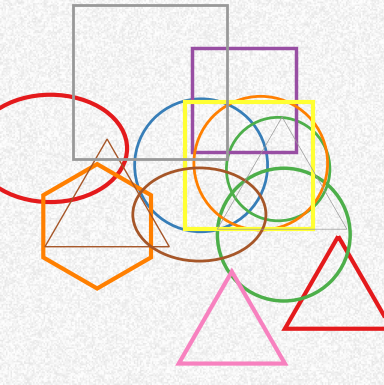[{"shape": "oval", "thickness": 3, "radius": 1.0, "center": [0.131, 0.615]}, {"shape": "triangle", "thickness": 3, "radius": 0.8, "center": [0.879, 0.226]}, {"shape": "circle", "thickness": 2, "radius": 0.86, "center": [0.522, 0.571]}, {"shape": "circle", "thickness": 2.5, "radius": 0.86, "center": [0.737, 0.391]}, {"shape": "circle", "thickness": 2, "radius": 0.67, "center": [0.722, 0.561]}, {"shape": "square", "thickness": 2.5, "radius": 0.68, "center": [0.633, 0.739]}, {"shape": "hexagon", "thickness": 3, "radius": 0.81, "center": [0.252, 0.412]}, {"shape": "circle", "thickness": 2, "radius": 0.87, "center": [0.677, 0.576]}, {"shape": "square", "thickness": 3, "radius": 0.83, "center": [0.646, 0.57]}, {"shape": "triangle", "thickness": 1, "radius": 0.93, "center": [0.278, 0.452]}, {"shape": "oval", "thickness": 2, "radius": 0.86, "center": [0.518, 0.443]}, {"shape": "triangle", "thickness": 3, "radius": 0.8, "center": [0.602, 0.135]}, {"shape": "triangle", "thickness": 0.5, "radius": 0.97, "center": [0.733, 0.502]}, {"shape": "square", "thickness": 2, "radius": 1.0, "center": [0.39, 0.787]}]